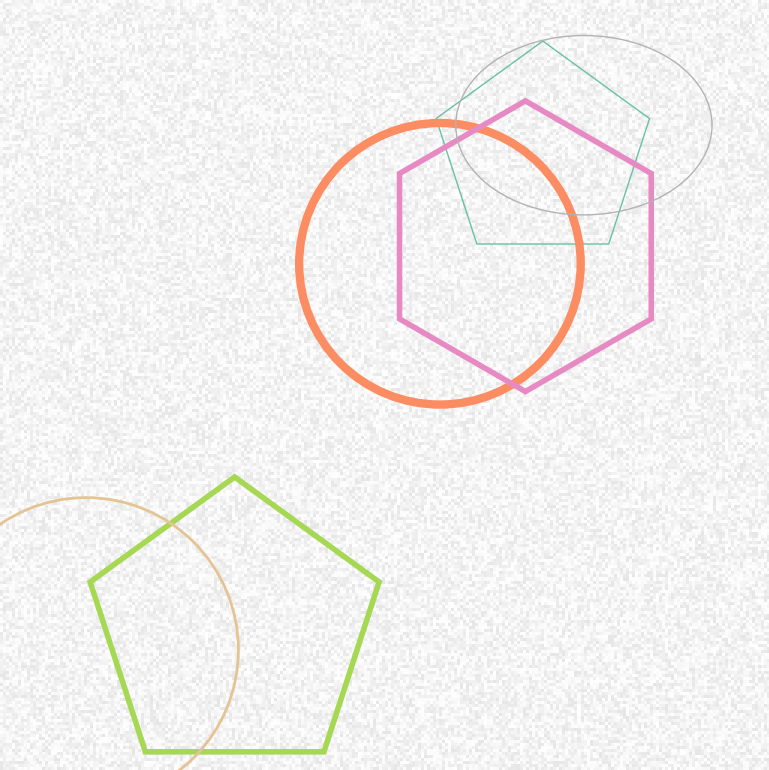[{"shape": "pentagon", "thickness": 0.5, "radius": 0.73, "center": [0.705, 0.801]}, {"shape": "circle", "thickness": 3, "radius": 0.91, "center": [0.571, 0.657]}, {"shape": "hexagon", "thickness": 2, "radius": 0.94, "center": [0.682, 0.68]}, {"shape": "pentagon", "thickness": 2, "radius": 0.99, "center": [0.305, 0.183]}, {"shape": "circle", "thickness": 1, "radius": 0.99, "center": [0.112, 0.156]}, {"shape": "oval", "thickness": 0.5, "radius": 0.83, "center": [0.758, 0.837]}]